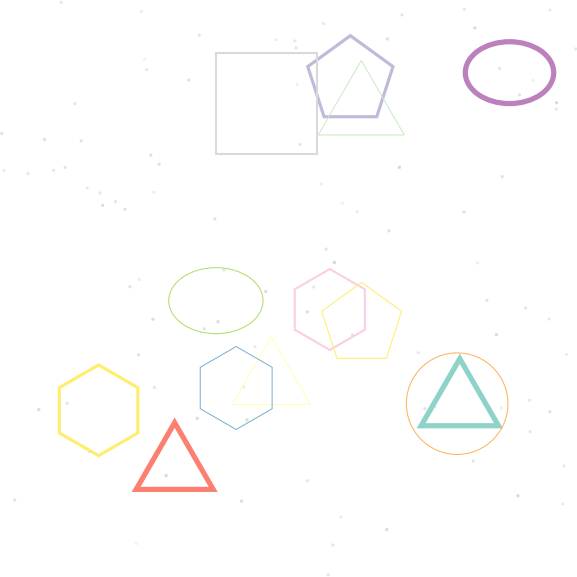[{"shape": "triangle", "thickness": 2.5, "radius": 0.39, "center": [0.796, 0.301]}, {"shape": "triangle", "thickness": 0.5, "radius": 0.39, "center": [0.47, 0.338]}, {"shape": "pentagon", "thickness": 1.5, "radius": 0.39, "center": [0.607, 0.86]}, {"shape": "triangle", "thickness": 2.5, "radius": 0.38, "center": [0.302, 0.19]}, {"shape": "hexagon", "thickness": 0.5, "radius": 0.36, "center": [0.409, 0.327]}, {"shape": "circle", "thickness": 0.5, "radius": 0.44, "center": [0.792, 0.3]}, {"shape": "oval", "thickness": 0.5, "radius": 0.41, "center": [0.374, 0.478]}, {"shape": "hexagon", "thickness": 1, "radius": 0.35, "center": [0.571, 0.463]}, {"shape": "square", "thickness": 1, "radius": 0.44, "center": [0.462, 0.82]}, {"shape": "oval", "thickness": 2.5, "radius": 0.38, "center": [0.882, 0.873]}, {"shape": "triangle", "thickness": 0.5, "radius": 0.43, "center": [0.626, 0.808]}, {"shape": "pentagon", "thickness": 0.5, "radius": 0.36, "center": [0.626, 0.438]}, {"shape": "hexagon", "thickness": 1.5, "radius": 0.39, "center": [0.171, 0.289]}]